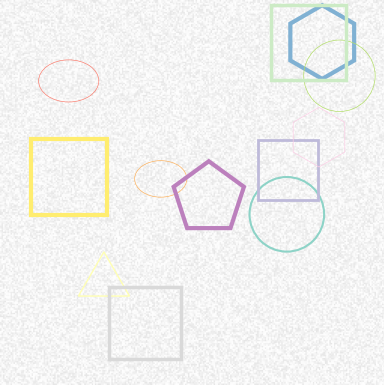[{"shape": "circle", "thickness": 1.5, "radius": 0.48, "center": [0.745, 0.443]}, {"shape": "triangle", "thickness": 1, "radius": 0.38, "center": [0.27, 0.269]}, {"shape": "square", "thickness": 2, "radius": 0.39, "center": [0.747, 0.558]}, {"shape": "oval", "thickness": 0.5, "radius": 0.39, "center": [0.178, 0.79]}, {"shape": "hexagon", "thickness": 3, "radius": 0.48, "center": [0.837, 0.891]}, {"shape": "oval", "thickness": 0.5, "radius": 0.34, "center": [0.417, 0.535]}, {"shape": "circle", "thickness": 0.5, "radius": 0.46, "center": [0.882, 0.803]}, {"shape": "hexagon", "thickness": 0.5, "radius": 0.39, "center": [0.829, 0.644]}, {"shape": "square", "thickness": 2.5, "radius": 0.47, "center": [0.376, 0.161]}, {"shape": "pentagon", "thickness": 3, "radius": 0.48, "center": [0.542, 0.485]}, {"shape": "square", "thickness": 2.5, "radius": 0.49, "center": [0.801, 0.89]}, {"shape": "square", "thickness": 3, "radius": 0.49, "center": [0.179, 0.54]}]